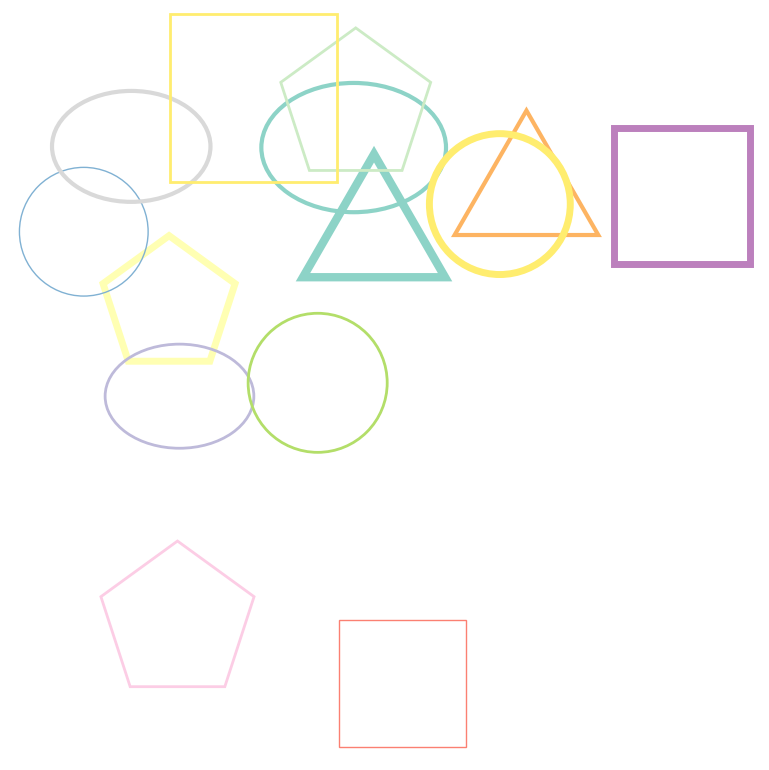[{"shape": "triangle", "thickness": 3, "radius": 0.53, "center": [0.486, 0.693]}, {"shape": "oval", "thickness": 1.5, "radius": 0.6, "center": [0.459, 0.808]}, {"shape": "pentagon", "thickness": 2.5, "radius": 0.45, "center": [0.22, 0.604]}, {"shape": "oval", "thickness": 1, "radius": 0.48, "center": [0.233, 0.485]}, {"shape": "square", "thickness": 0.5, "radius": 0.41, "center": [0.523, 0.112]}, {"shape": "circle", "thickness": 0.5, "radius": 0.42, "center": [0.109, 0.699]}, {"shape": "triangle", "thickness": 1.5, "radius": 0.54, "center": [0.684, 0.749]}, {"shape": "circle", "thickness": 1, "radius": 0.45, "center": [0.413, 0.503]}, {"shape": "pentagon", "thickness": 1, "radius": 0.52, "center": [0.231, 0.193]}, {"shape": "oval", "thickness": 1.5, "radius": 0.51, "center": [0.17, 0.81]}, {"shape": "square", "thickness": 2.5, "radius": 0.44, "center": [0.886, 0.746]}, {"shape": "pentagon", "thickness": 1, "radius": 0.51, "center": [0.462, 0.861]}, {"shape": "circle", "thickness": 2.5, "radius": 0.46, "center": [0.649, 0.735]}, {"shape": "square", "thickness": 1, "radius": 0.54, "center": [0.329, 0.872]}]